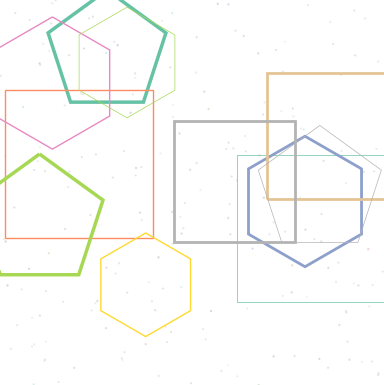[{"shape": "pentagon", "thickness": 2.5, "radius": 0.8, "center": [0.278, 0.865]}, {"shape": "square", "thickness": 0.5, "radius": 0.95, "center": [0.806, 0.406]}, {"shape": "square", "thickness": 1, "radius": 0.96, "center": [0.205, 0.573]}, {"shape": "hexagon", "thickness": 2, "radius": 0.85, "center": [0.792, 0.477]}, {"shape": "hexagon", "thickness": 1, "radius": 0.86, "center": [0.136, 0.784]}, {"shape": "hexagon", "thickness": 0.5, "radius": 0.72, "center": [0.33, 0.838]}, {"shape": "pentagon", "thickness": 2.5, "radius": 0.87, "center": [0.103, 0.427]}, {"shape": "hexagon", "thickness": 1, "radius": 0.67, "center": [0.378, 0.26]}, {"shape": "square", "thickness": 2, "radius": 0.81, "center": [0.857, 0.646]}, {"shape": "square", "thickness": 2, "radius": 0.79, "center": [0.609, 0.528]}, {"shape": "pentagon", "thickness": 0.5, "radius": 0.84, "center": [0.831, 0.506]}]